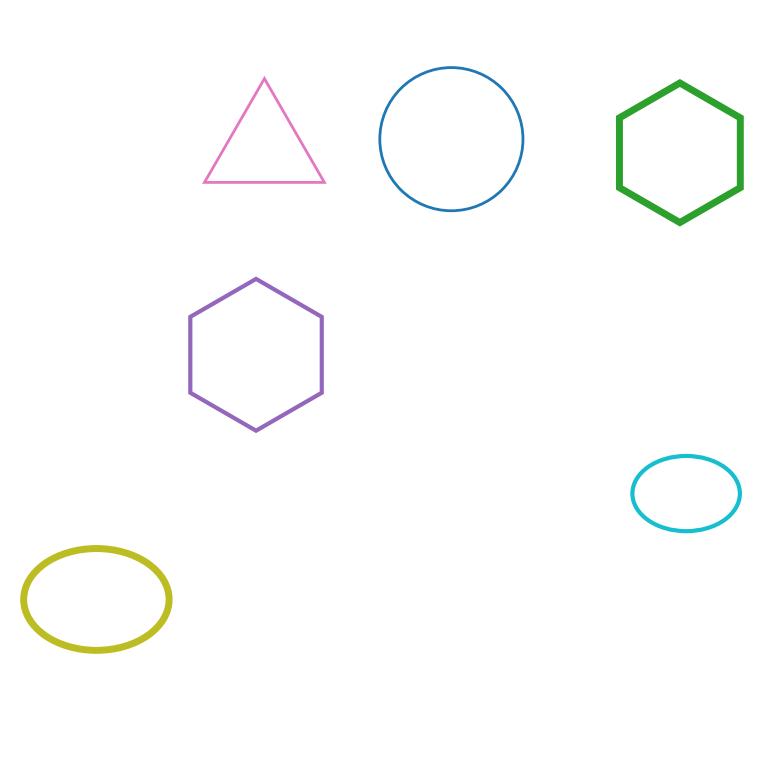[{"shape": "circle", "thickness": 1, "radius": 0.46, "center": [0.586, 0.819]}, {"shape": "hexagon", "thickness": 2.5, "radius": 0.45, "center": [0.883, 0.802]}, {"shape": "hexagon", "thickness": 1.5, "radius": 0.49, "center": [0.333, 0.539]}, {"shape": "triangle", "thickness": 1, "radius": 0.45, "center": [0.343, 0.808]}, {"shape": "oval", "thickness": 2.5, "radius": 0.47, "center": [0.125, 0.221]}, {"shape": "oval", "thickness": 1.5, "radius": 0.35, "center": [0.891, 0.359]}]